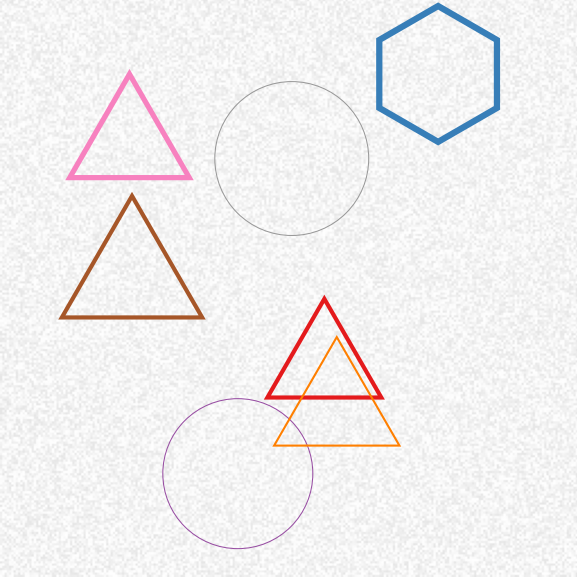[{"shape": "triangle", "thickness": 2, "radius": 0.57, "center": [0.562, 0.368]}, {"shape": "hexagon", "thickness": 3, "radius": 0.59, "center": [0.759, 0.871]}, {"shape": "circle", "thickness": 0.5, "radius": 0.65, "center": [0.412, 0.179]}, {"shape": "triangle", "thickness": 1, "radius": 0.63, "center": [0.583, 0.29]}, {"shape": "triangle", "thickness": 2, "radius": 0.7, "center": [0.229, 0.52]}, {"shape": "triangle", "thickness": 2.5, "radius": 0.6, "center": [0.224, 0.751]}, {"shape": "circle", "thickness": 0.5, "radius": 0.67, "center": [0.505, 0.725]}]